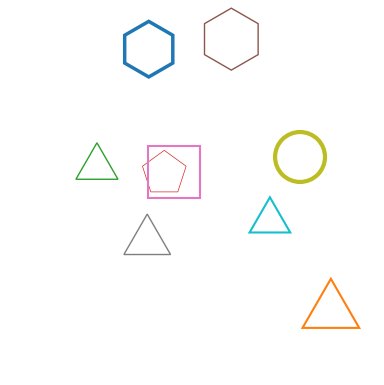[{"shape": "hexagon", "thickness": 2.5, "radius": 0.36, "center": [0.386, 0.872]}, {"shape": "triangle", "thickness": 1.5, "radius": 0.43, "center": [0.859, 0.191]}, {"shape": "triangle", "thickness": 1, "radius": 0.32, "center": [0.252, 0.566]}, {"shape": "pentagon", "thickness": 0.5, "radius": 0.3, "center": [0.427, 0.55]}, {"shape": "hexagon", "thickness": 1, "radius": 0.4, "center": [0.601, 0.898]}, {"shape": "square", "thickness": 1.5, "radius": 0.34, "center": [0.452, 0.553]}, {"shape": "triangle", "thickness": 1, "radius": 0.35, "center": [0.382, 0.374]}, {"shape": "circle", "thickness": 3, "radius": 0.32, "center": [0.779, 0.592]}, {"shape": "triangle", "thickness": 1.5, "radius": 0.3, "center": [0.701, 0.427]}]